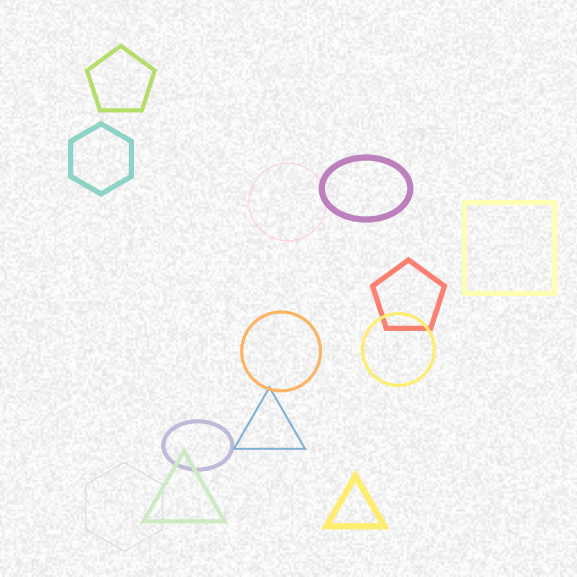[{"shape": "hexagon", "thickness": 2.5, "radius": 0.3, "center": [0.175, 0.724]}, {"shape": "square", "thickness": 2.5, "radius": 0.39, "center": [0.881, 0.571]}, {"shape": "oval", "thickness": 2, "radius": 0.3, "center": [0.342, 0.228]}, {"shape": "pentagon", "thickness": 2.5, "radius": 0.33, "center": [0.707, 0.484]}, {"shape": "triangle", "thickness": 1, "radius": 0.36, "center": [0.467, 0.257]}, {"shape": "circle", "thickness": 1.5, "radius": 0.34, "center": [0.487, 0.391]}, {"shape": "pentagon", "thickness": 2, "radius": 0.31, "center": [0.209, 0.858]}, {"shape": "circle", "thickness": 0.5, "radius": 0.34, "center": [0.498, 0.649]}, {"shape": "hexagon", "thickness": 0.5, "radius": 0.38, "center": [0.215, 0.121]}, {"shape": "oval", "thickness": 3, "radius": 0.38, "center": [0.634, 0.673]}, {"shape": "triangle", "thickness": 2, "radius": 0.41, "center": [0.319, 0.137]}, {"shape": "triangle", "thickness": 3, "radius": 0.29, "center": [0.616, 0.117]}, {"shape": "circle", "thickness": 1.5, "radius": 0.31, "center": [0.69, 0.394]}]